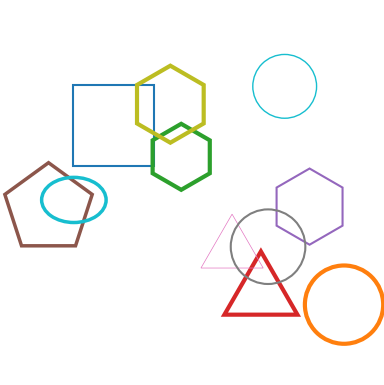[{"shape": "square", "thickness": 1.5, "radius": 0.53, "center": [0.294, 0.673]}, {"shape": "circle", "thickness": 3, "radius": 0.51, "center": [0.894, 0.209]}, {"shape": "hexagon", "thickness": 3, "radius": 0.43, "center": [0.471, 0.593]}, {"shape": "triangle", "thickness": 3, "radius": 0.55, "center": [0.678, 0.237]}, {"shape": "hexagon", "thickness": 1.5, "radius": 0.49, "center": [0.804, 0.463]}, {"shape": "pentagon", "thickness": 2.5, "radius": 0.6, "center": [0.126, 0.458]}, {"shape": "triangle", "thickness": 0.5, "radius": 0.47, "center": [0.603, 0.35]}, {"shape": "circle", "thickness": 1.5, "radius": 0.48, "center": [0.696, 0.359]}, {"shape": "hexagon", "thickness": 3, "radius": 0.5, "center": [0.442, 0.729]}, {"shape": "circle", "thickness": 1, "radius": 0.41, "center": [0.739, 0.776]}, {"shape": "oval", "thickness": 2.5, "radius": 0.42, "center": [0.192, 0.481]}]